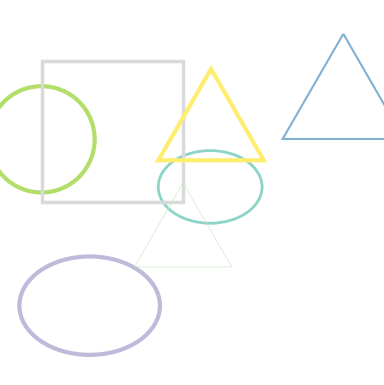[{"shape": "oval", "thickness": 2, "radius": 0.67, "center": [0.546, 0.515]}, {"shape": "oval", "thickness": 3, "radius": 0.91, "center": [0.233, 0.206]}, {"shape": "triangle", "thickness": 1.5, "radius": 0.91, "center": [0.892, 0.73]}, {"shape": "circle", "thickness": 3, "radius": 0.69, "center": [0.108, 0.638]}, {"shape": "square", "thickness": 2.5, "radius": 0.92, "center": [0.292, 0.658]}, {"shape": "triangle", "thickness": 0.5, "radius": 0.73, "center": [0.476, 0.38]}, {"shape": "triangle", "thickness": 3, "radius": 0.79, "center": [0.548, 0.663]}]